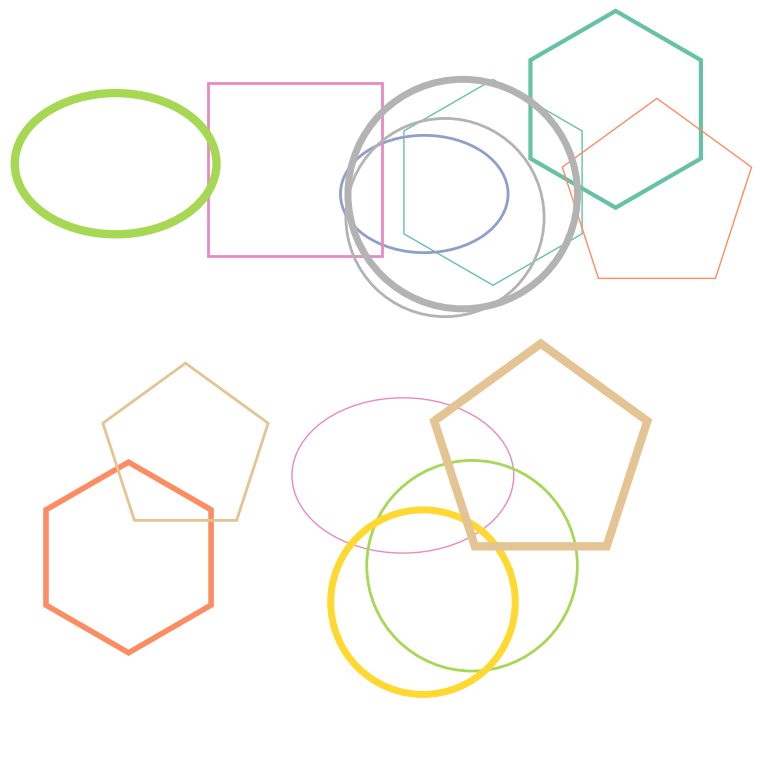[{"shape": "hexagon", "thickness": 0.5, "radius": 0.67, "center": [0.64, 0.763]}, {"shape": "hexagon", "thickness": 1.5, "radius": 0.64, "center": [0.8, 0.858]}, {"shape": "pentagon", "thickness": 0.5, "radius": 0.65, "center": [0.853, 0.743]}, {"shape": "hexagon", "thickness": 2, "radius": 0.62, "center": [0.167, 0.276]}, {"shape": "oval", "thickness": 1, "radius": 0.54, "center": [0.551, 0.748]}, {"shape": "square", "thickness": 1, "radius": 0.56, "center": [0.384, 0.78]}, {"shape": "oval", "thickness": 0.5, "radius": 0.72, "center": [0.523, 0.383]}, {"shape": "circle", "thickness": 1, "radius": 0.68, "center": [0.613, 0.265]}, {"shape": "oval", "thickness": 3, "radius": 0.66, "center": [0.15, 0.787]}, {"shape": "circle", "thickness": 2.5, "radius": 0.6, "center": [0.549, 0.218]}, {"shape": "pentagon", "thickness": 1, "radius": 0.56, "center": [0.241, 0.415]}, {"shape": "pentagon", "thickness": 3, "radius": 0.73, "center": [0.702, 0.408]}, {"shape": "circle", "thickness": 2.5, "radius": 0.75, "center": [0.601, 0.748]}, {"shape": "circle", "thickness": 1, "radius": 0.64, "center": [0.578, 0.717]}]